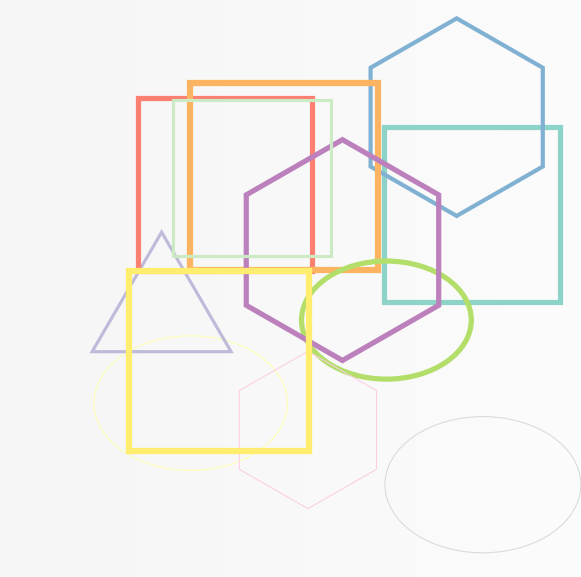[{"shape": "square", "thickness": 2.5, "radius": 0.76, "center": [0.812, 0.627]}, {"shape": "oval", "thickness": 0.5, "radius": 0.83, "center": [0.328, 0.301]}, {"shape": "triangle", "thickness": 1.5, "radius": 0.69, "center": [0.278, 0.459]}, {"shape": "square", "thickness": 2.5, "radius": 0.75, "center": [0.387, 0.68]}, {"shape": "hexagon", "thickness": 2, "radius": 0.86, "center": [0.786, 0.796]}, {"shape": "square", "thickness": 3, "radius": 0.81, "center": [0.489, 0.694]}, {"shape": "oval", "thickness": 2.5, "radius": 0.73, "center": [0.665, 0.445]}, {"shape": "hexagon", "thickness": 0.5, "radius": 0.68, "center": [0.53, 0.255]}, {"shape": "oval", "thickness": 0.5, "radius": 0.84, "center": [0.831, 0.16]}, {"shape": "hexagon", "thickness": 2.5, "radius": 0.96, "center": [0.589, 0.566]}, {"shape": "square", "thickness": 1.5, "radius": 0.68, "center": [0.434, 0.691]}, {"shape": "square", "thickness": 3, "radius": 0.78, "center": [0.377, 0.375]}]